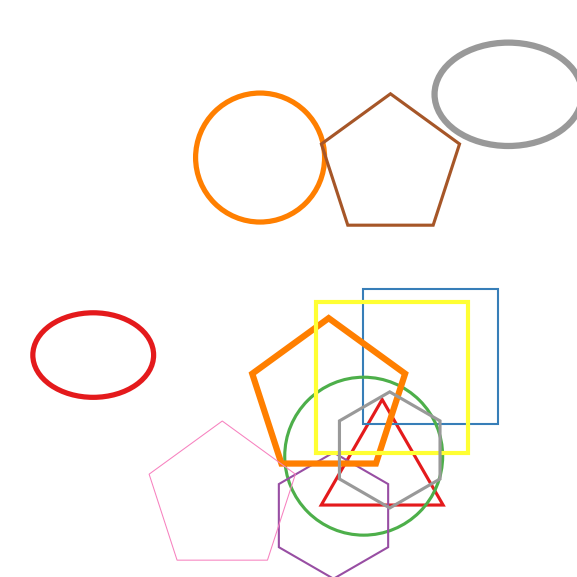[{"shape": "triangle", "thickness": 1.5, "radius": 0.61, "center": [0.662, 0.186]}, {"shape": "oval", "thickness": 2.5, "radius": 0.52, "center": [0.161, 0.384]}, {"shape": "square", "thickness": 1, "radius": 0.58, "center": [0.746, 0.382]}, {"shape": "circle", "thickness": 1.5, "radius": 0.68, "center": [0.63, 0.209]}, {"shape": "hexagon", "thickness": 1, "radius": 0.55, "center": [0.577, 0.106]}, {"shape": "circle", "thickness": 2.5, "radius": 0.56, "center": [0.45, 0.726]}, {"shape": "pentagon", "thickness": 3, "radius": 0.7, "center": [0.569, 0.309]}, {"shape": "square", "thickness": 2, "radius": 0.66, "center": [0.679, 0.345]}, {"shape": "pentagon", "thickness": 1.5, "radius": 0.63, "center": [0.676, 0.711]}, {"shape": "pentagon", "thickness": 0.5, "radius": 0.67, "center": [0.385, 0.137]}, {"shape": "oval", "thickness": 3, "radius": 0.64, "center": [0.88, 0.836]}, {"shape": "hexagon", "thickness": 1.5, "radius": 0.5, "center": [0.675, 0.22]}]